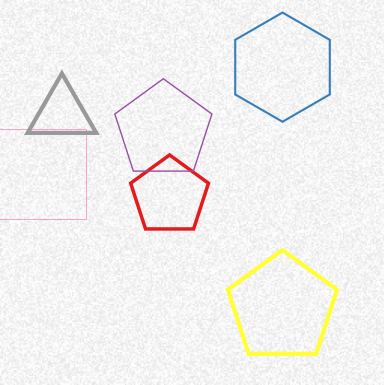[{"shape": "pentagon", "thickness": 2.5, "radius": 0.53, "center": [0.44, 0.491]}, {"shape": "hexagon", "thickness": 1.5, "radius": 0.71, "center": [0.734, 0.826]}, {"shape": "pentagon", "thickness": 1, "radius": 0.66, "center": [0.424, 0.663]}, {"shape": "pentagon", "thickness": 3, "radius": 0.74, "center": [0.734, 0.202]}, {"shape": "square", "thickness": 0.5, "radius": 0.58, "center": [0.106, 0.548]}, {"shape": "triangle", "thickness": 3, "radius": 0.51, "center": [0.161, 0.706]}]